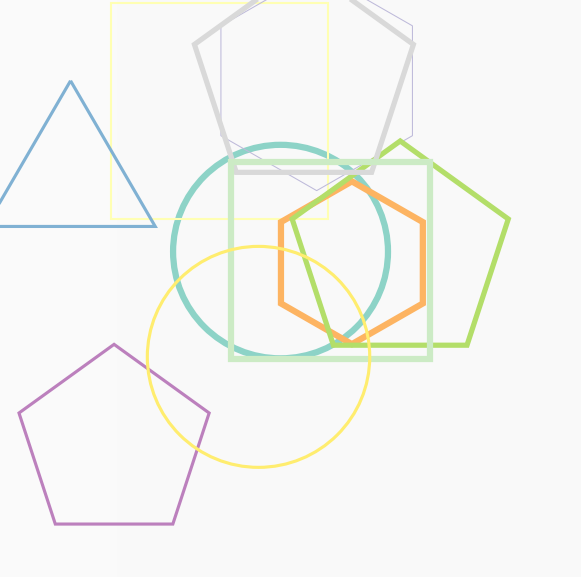[{"shape": "circle", "thickness": 3, "radius": 0.92, "center": [0.483, 0.563]}, {"shape": "square", "thickness": 1, "radius": 0.93, "center": [0.377, 0.807]}, {"shape": "hexagon", "thickness": 0.5, "radius": 0.95, "center": [0.545, 0.859]}, {"shape": "triangle", "thickness": 1.5, "radius": 0.84, "center": [0.121, 0.691]}, {"shape": "hexagon", "thickness": 3, "radius": 0.7, "center": [0.605, 0.544]}, {"shape": "pentagon", "thickness": 2.5, "radius": 0.98, "center": [0.689, 0.56]}, {"shape": "pentagon", "thickness": 2.5, "radius": 0.99, "center": [0.523, 0.861]}, {"shape": "pentagon", "thickness": 1.5, "radius": 0.86, "center": [0.196, 0.231]}, {"shape": "square", "thickness": 3, "radius": 0.85, "center": [0.568, 0.549]}, {"shape": "circle", "thickness": 1.5, "radius": 0.96, "center": [0.445, 0.381]}]